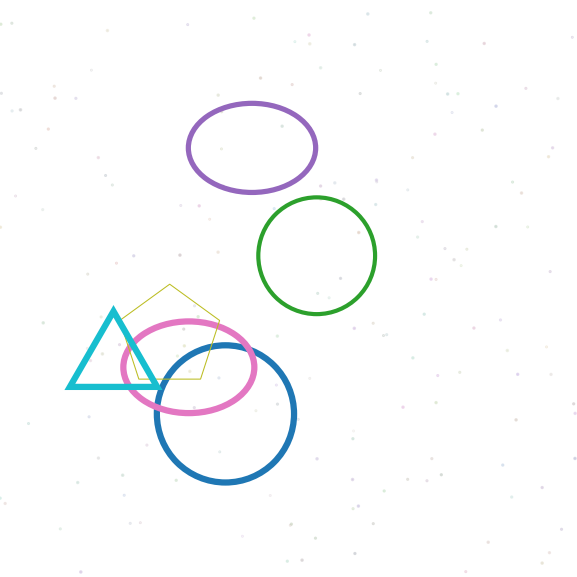[{"shape": "circle", "thickness": 3, "radius": 0.59, "center": [0.39, 0.282]}, {"shape": "circle", "thickness": 2, "radius": 0.51, "center": [0.548, 0.556]}, {"shape": "oval", "thickness": 2.5, "radius": 0.55, "center": [0.436, 0.743]}, {"shape": "oval", "thickness": 3, "radius": 0.57, "center": [0.327, 0.363]}, {"shape": "pentagon", "thickness": 0.5, "radius": 0.45, "center": [0.294, 0.416]}, {"shape": "triangle", "thickness": 3, "radius": 0.44, "center": [0.197, 0.373]}]